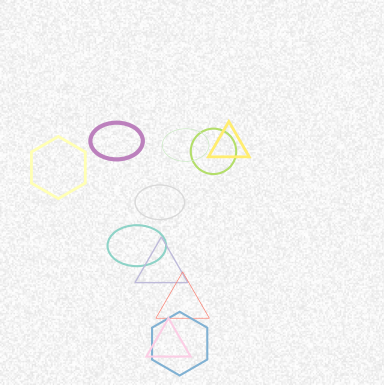[{"shape": "oval", "thickness": 1.5, "radius": 0.38, "center": [0.355, 0.362]}, {"shape": "hexagon", "thickness": 2, "radius": 0.4, "center": [0.152, 0.565]}, {"shape": "triangle", "thickness": 1, "radius": 0.4, "center": [0.419, 0.306]}, {"shape": "triangle", "thickness": 0.5, "radius": 0.4, "center": [0.474, 0.214]}, {"shape": "hexagon", "thickness": 1.5, "radius": 0.41, "center": [0.467, 0.107]}, {"shape": "circle", "thickness": 1.5, "radius": 0.3, "center": [0.555, 0.607]}, {"shape": "triangle", "thickness": 1.5, "radius": 0.33, "center": [0.438, 0.107]}, {"shape": "oval", "thickness": 1, "radius": 0.32, "center": [0.415, 0.475]}, {"shape": "oval", "thickness": 3, "radius": 0.34, "center": [0.303, 0.634]}, {"shape": "oval", "thickness": 0.5, "radius": 0.3, "center": [0.482, 0.623]}, {"shape": "triangle", "thickness": 2, "radius": 0.31, "center": [0.594, 0.623]}]